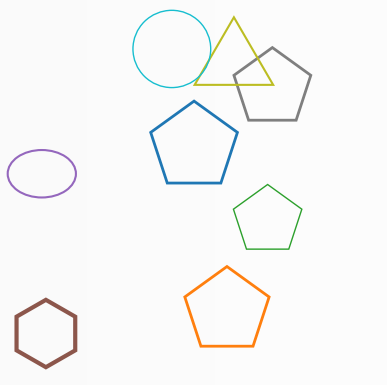[{"shape": "pentagon", "thickness": 2, "radius": 0.59, "center": [0.501, 0.62]}, {"shape": "pentagon", "thickness": 2, "radius": 0.57, "center": [0.586, 0.193]}, {"shape": "pentagon", "thickness": 1, "radius": 0.46, "center": [0.691, 0.428]}, {"shape": "oval", "thickness": 1.5, "radius": 0.44, "center": [0.108, 0.549]}, {"shape": "hexagon", "thickness": 3, "radius": 0.44, "center": [0.118, 0.134]}, {"shape": "pentagon", "thickness": 2, "radius": 0.52, "center": [0.703, 0.772]}, {"shape": "triangle", "thickness": 1.5, "radius": 0.58, "center": [0.604, 0.838]}, {"shape": "circle", "thickness": 1, "radius": 0.5, "center": [0.443, 0.873]}]